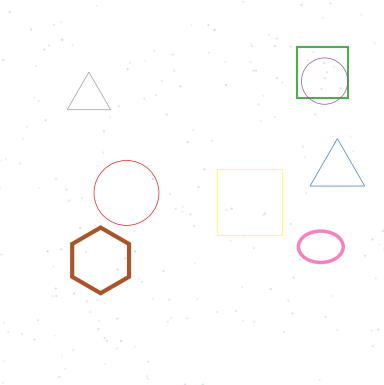[{"shape": "circle", "thickness": 0.5, "radius": 0.42, "center": [0.329, 0.499]}, {"shape": "triangle", "thickness": 0.5, "radius": 0.41, "center": [0.876, 0.558]}, {"shape": "square", "thickness": 1.5, "radius": 0.33, "center": [0.838, 0.811]}, {"shape": "circle", "thickness": 0.5, "radius": 0.3, "center": [0.843, 0.789]}, {"shape": "square", "thickness": 0.5, "radius": 0.43, "center": [0.647, 0.476]}, {"shape": "hexagon", "thickness": 3, "radius": 0.43, "center": [0.261, 0.324]}, {"shape": "oval", "thickness": 2.5, "radius": 0.29, "center": [0.833, 0.359]}, {"shape": "triangle", "thickness": 0.5, "radius": 0.33, "center": [0.231, 0.748]}]